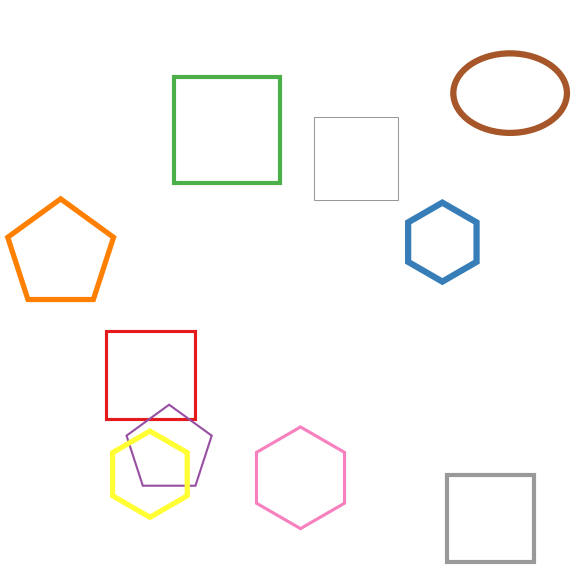[{"shape": "square", "thickness": 1.5, "radius": 0.38, "center": [0.26, 0.35]}, {"shape": "hexagon", "thickness": 3, "radius": 0.34, "center": [0.766, 0.58]}, {"shape": "square", "thickness": 2, "radius": 0.46, "center": [0.393, 0.775]}, {"shape": "pentagon", "thickness": 1, "radius": 0.39, "center": [0.293, 0.221]}, {"shape": "pentagon", "thickness": 2.5, "radius": 0.48, "center": [0.105, 0.558]}, {"shape": "hexagon", "thickness": 2.5, "radius": 0.37, "center": [0.26, 0.178]}, {"shape": "oval", "thickness": 3, "radius": 0.49, "center": [0.883, 0.838]}, {"shape": "hexagon", "thickness": 1.5, "radius": 0.44, "center": [0.52, 0.172]}, {"shape": "square", "thickness": 2, "radius": 0.38, "center": [0.849, 0.101]}, {"shape": "square", "thickness": 0.5, "radius": 0.36, "center": [0.617, 0.724]}]